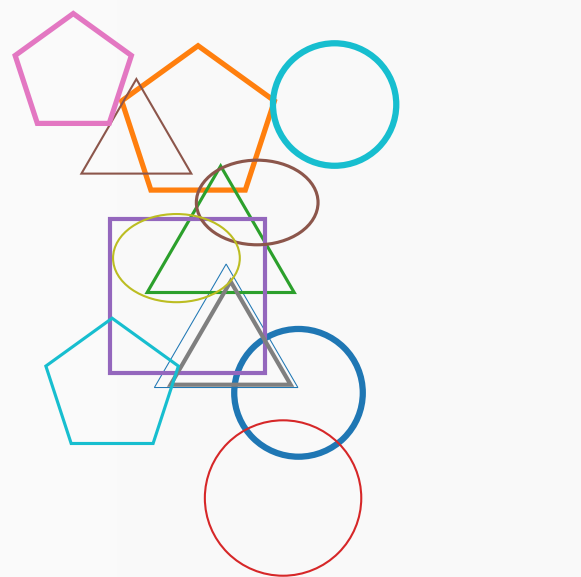[{"shape": "triangle", "thickness": 0.5, "radius": 0.71, "center": [0.389, 0.399]}, {"shape": "circle", "thickness": 3, "radius": 0.55, "center": [0.514, 0.319]}, {"shape": "pentagon", "thickness": 2.5, "radius": 0.69, "center": [0.341, 0.782]}, {"shape": "triangle", "thickness": 1.5, "radius": 0.73, "center": [0.38, 0.566]}, {"shape": "circle", "thickness": 1, "radius": 0.67, "center": [0.487, 0.137]}, {"shape": "square", "thickness": 2, "radius": 0.66, "center": [0.322, 0.487]}, {"shape": "oval", "thickness": 1.5, "radius": 0.52, "center": [0.442, 0.649]}, {"shape": "triangle", "thickness": 1, "radius": 0.55, "center": [0.235, 0.753]}, {"shape": "pentagon", "thickness": 2.5, "radius": 0.53, "center": [0.126, 0.871]}, {"shape": "triangle", "thickness": 2, "radius": 0.6, "center": [0.397, 0.393]}, {"shape": "oval", "thickness": 1, "radius": 0.55, "center": [0.304, 0.552]}, {"shape": "pentagon", "thickness": 1.5, "radius": 0.6, "center": [0.193, 0.328]}, {"shape": "circle", "thickness": 3, "radius": 0.53, "center": [0.576, 0.818]}]